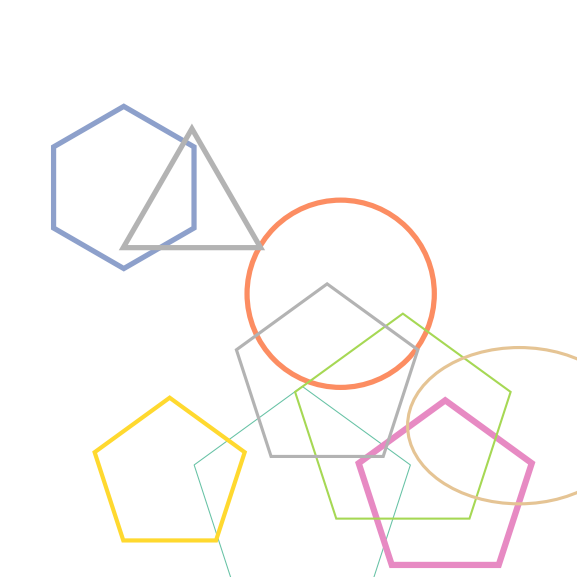[{"shape": "pentagon", "thickness": 0.5, "radius": 0.98, "center": [0.523, 0.133]}, {"shape": "circle", "thickness": 2.5, "radius": 0.81, "center": [0.59, 0.49]}, {"shape": "hexagon", "thickness": 2.5, "radius": 0.7, "center": [0.214, 0.675]}, {"shape": "pentagon", "thickness": 3, "radius": 0.79, "center": [0.771, 0.148]}, {"shape": "pentagon", "thickness": 1, "radius": 0.98, "center": [0.698, 0.26]}, {"shape": "pentagon", "thickness": 2, "radius": 0.68, "center": [0.294, 0.174]}, {"shape": "oval", "thickness": 1.5, "radius": 0.97, "center": [0.899, 0.262]}, {"shape": "pentagon", "thickness": 1.5, "radius": 0.83, "center": [0.566, 0.342]}, {"shape": "triangle", "thickness": 2.5, "radius": 0.69, "center": [0.332, 0.639]}]